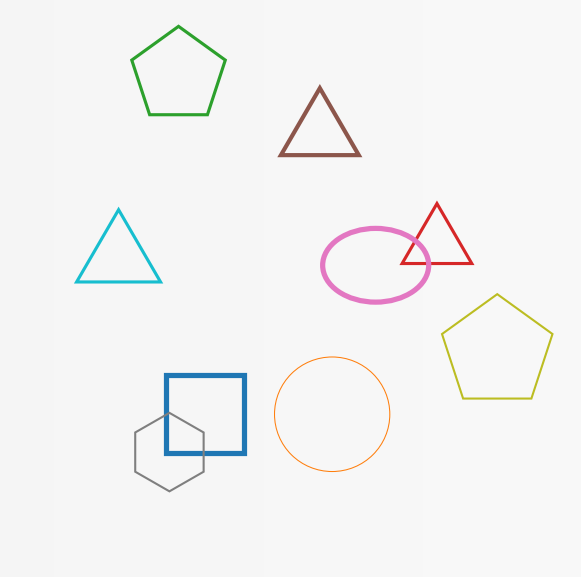[{"shape": "square", "thickness": 2.5, "radius": 0.33, "center": [0.353, 0.282]}, {"shape": "circle", "thickness": 0.5, "radius": 0.5, "center": [0.571, 0.282]}, {"shape": "pentagon", "thickness": 1.5, "radius": 0.42, "center": [0.307, 0.869]}, {"shape": "triangle", "thickness": 1.5, "radius": 0.35, "center": [0.752, 0.577]}, {"shape": "triangle", "thickness": 2, "radius": 0.39, "center": [0.55, 0.769]}, {"shape": "oval", "thickness": 2.5, "radius": 0.46, "center": [0.646, 0.54]}, {"shape": "hexagon", "thickness": 1, "radius": 0.34, "center": [0.291, 0.216]}, {"shape": "pentagon", "thickness": 1, "radius": 0.5, "center": [0.855, 0.39]}, {"shape": "triangle", "thickness": 1.5, "radius": 0.42, "center": [0.204, 0.553]}]